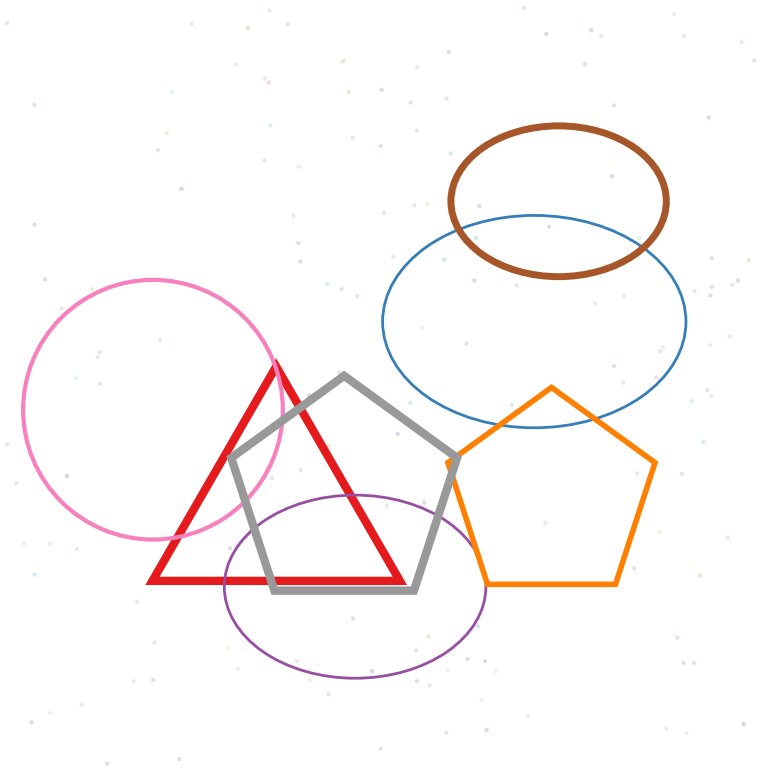[{"shape": "triangle", "thickness": 3, "radius": 0.93, "center": [0.359, 0.338]}, {"shape": "oval", "thickness": 1, "radius": 0.98, "center": [0.694, 0.582]}, {"shape": "oval", "thickness": 1, "radius": 0.85, "center": [0.461, 0.238]}, {"shape": "pentagon", "thickness": 2, "radius": 0.71, "center": [0.716, 0.355]}, {"shape": "oval", "thickness": 2.5, "radius": 0.7, "center": [0.725, 0.739]}, {"shape": "circle", "thickness": 1.5, "radius": 0.84, "center": [0.199, 0.468]}, {"shape": "pentagon", "thickness": 3, "radius": 0.77, "center": [0.447, 0.358]}]